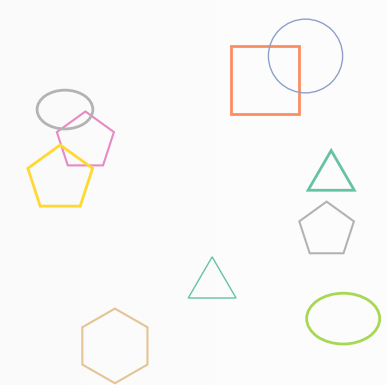[{"shape": "triangle", "thickness": 2, "radius": 0.34, "center": [0.855, 0.54]}, {"shape": "triangle", "thickness": 1, "radius": 0.36, "center": [0.547, 0.262]}, {"shape": "square", "thickness": 2, "radius": 0.44, "center": [0.684, 0.793]}, {"shape": "circle", "thickness": 1, "radius": 0.48, "center": [0.788, 0.855]}, {"shape": "pentagon", "thickness": 1.5, "radius": 0.39, "center": [0.22, 0.633]}, {"shape": "oval", "thickness": 2, "radius": 0.47, "center": [0.886, 0.172]}, {"shape": "pentagon", "thickness": 2, "radius": 0.44, "center": [0.155, 0.536]}, {"shape": "hexagon", "thickness": 1.5, "radius": 0.48, "center": [0.297, 0.102]}, {"shape": "oval", "thickness": 2, "radius": 0.36, "center": [0.168, 0.715]}, {"shape": "pentagon", "thickness": 1.5, "radius": 0.37, "center": [0.843, 0.402]}]